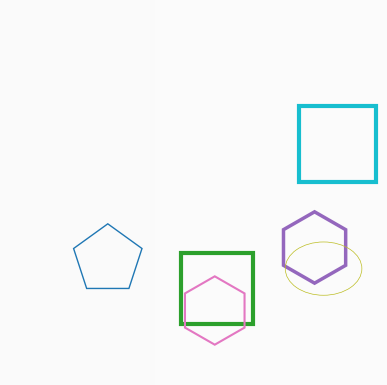[{"shape": "pentagon", "thickness": 1, "radius": 0.46, "center": [0.278, 0.326]}, {"shape": "square", "thickness": 3, "radius": 0.47, "center": [0.56, 0.251]}, {"shape": "hexagon", "thickness": 2.5, "radius": 0.46, "center": [0.812, 0.357]}, {"shape": "hexagon", "thickness": 1.5, "radius": 0.44, "center": [0.554, 0.193]}, {"shape": "oval", "thickness": 0.5, "radius": 0.49, "center": [0.835, 0.302]}, {"shape": "square", "thickness": 3, "radius": 0.5, "center": [0.871, 0.626]}]